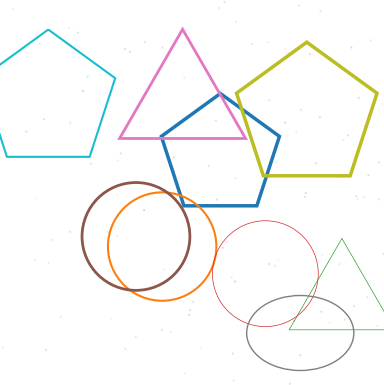[{"shape": "pentagon", "thickness": 2.5, "radius": 0.81, "center": [0.572, 0.596]}, {"shape": "circle", "thickness": 1.5, "radius": 0.7, "center": [0.421, 0.36]}, {"shape": "triangle", "thickness": 0.5, "radius": 0.79, "center": [0.888, 0.222]}, {"shape": "circle", "thickness": 0.5, "radius": 0.69, "center": [0.689, 0.289]}, {"shape": "circle", "thickness": 2, "radius": 0.7, "center": [0.353, 0.386]}, {"shape": "triangle", "thickness": 2, "radius": 0.95, "center": [0.474, 0.735]}, {"shape": "oval", "thickness": 1, "radius": 0.7, "center": [0.78, 0.135]}, {"shape": "pentagon", "thickness": 2.5, "radius": 0.96, "center": [0.797, 0.699]}, {"shape": "pentagon", "thickness": 1.5, "radius": 0.91, "center": [0.125, 0.74]}]